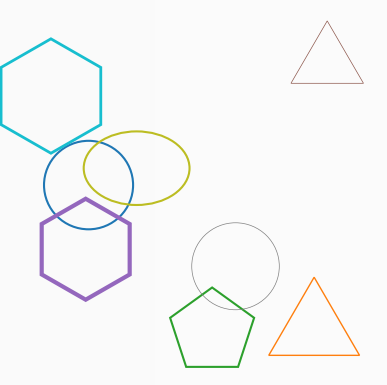[{"shape": "circle", "thickness": 1.5, "radius": 0.57, "center": [0.229, 0.519]}, {"shape": "triangle", "thickness": 1, "radius": 0.68, "center": [0.811, 0.145]}, {"shape": "pentagon", "thickness": 1.5, "radius": 0.57, "center": [0.547, 0.139]}, {"shape": "hexagon", "thickness": 3, "radius": 0.66, "center": [0.221, 0.353]}, {"shape": "triangle", "thickness": 0.5, "radius": 0.54, "center": [0.844, 0.838]}, {"shape": "circle", "thickness": 0.5, "radius": 0.56, "center": [0.608, 0.308]}, {"shape": "oval", "thickness": 1.5, "radius": 0.68, "center": [0.353, 0.563]}, {"shape": "hexagon", "thickness": 2, "radius": 0.74, "center": [0.131, 0.751]}]